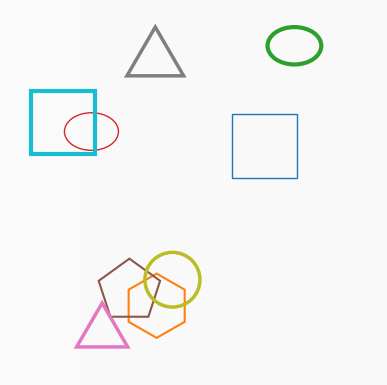[{"shape": "square", "thickness": 1, "radius": 0.42, "center": [0.683, 0.62]}, {"shape": "hexagon", "thickness": 1.5, "radius": 0.42, "center": [0.404, 0.206]}, {"shape": "oval", "thickness": 3, "radius": 0.35, "center": [0.76, 0.881]}, {"shape": "oval", "thickness": 1, "radius": 0.35, "center": [0.236, 0.658]}, {"shape": "pentagon", "thickness": 1.5, "radius": 0.42, "center": [0.334, 0.245]}, {"shape": "triangle", "thickness": 2.5, "radius": 0.38, "center": [0.264, 0.137]}, {"shape": "triangle", "thickness": 2.5, "radius": 0.42, "center": [0.401, 0.845]}, {"shape": "circle", "thickness": 2.5, "radius": 0.36, "center": [0.445, 0.273]}, {"shape": "square", "thickness": 3, "radius": 0.41, "center": [0.162, 0.682]}]